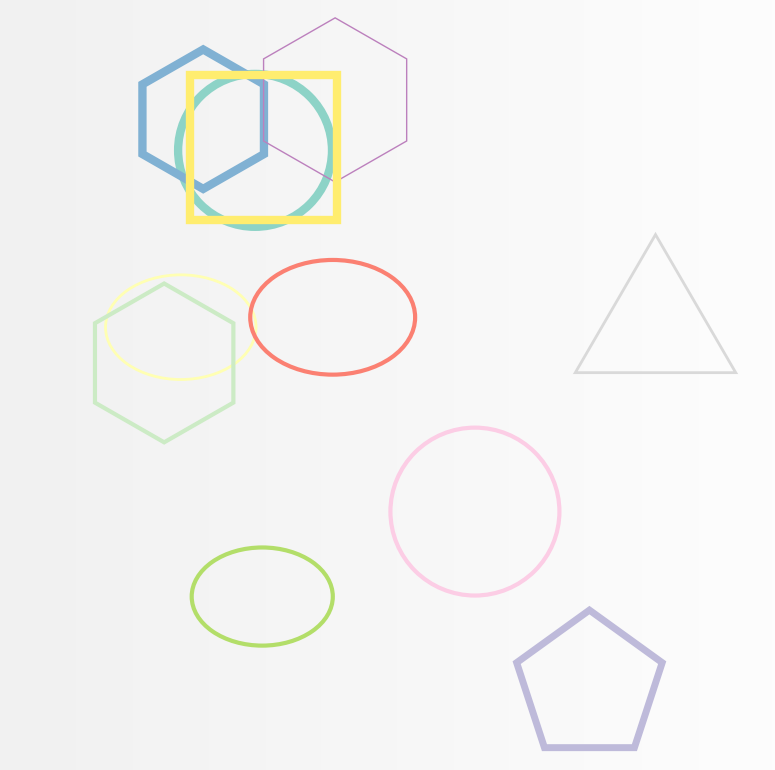[{"shape": "circle", "thickness": 3, "radius": 0.5, "center": [0.329, 0.805]}, {"shape": "oval", "thickness": 1, "radius": 0.49, "center": [0.233, 0.575]}, {"shape": "pentagon", "thickness": 2.5, "radius": 0.49, "center": [0.761, 0.109]}, {"shape": "oval", "thickness": 1.5, "radius": 0.53, "center": [0.429, 0.588]}, {"shape": "hexagon", "thickness": 3, "radius": 0.45, "center": [0.262, 0.845]}, {"shape": "oval", "thickness": 1.5, "radius": 0.46, "center": [0.338, 0.225]}, {"shape": "circle", "thickness": 1.5, "radius": 0.55, "center": [0.613, 0.336]}, {"shape": "triangle", "thickness": 1, "radius": 0.6, "center": [0.846, 0.576]}, {"shape": "hexagon", "thickness": 0.5, "radius": 0.53, "center": [0.432, 0.87]}, {"shape": "hexagon", "thickness": 1.5, "radius": 0.52, "center": [0.212, 0.529]}, {"shape": "square", "thickness": 3, "radius": 0.47, "center": [0.34, 0.809]}]